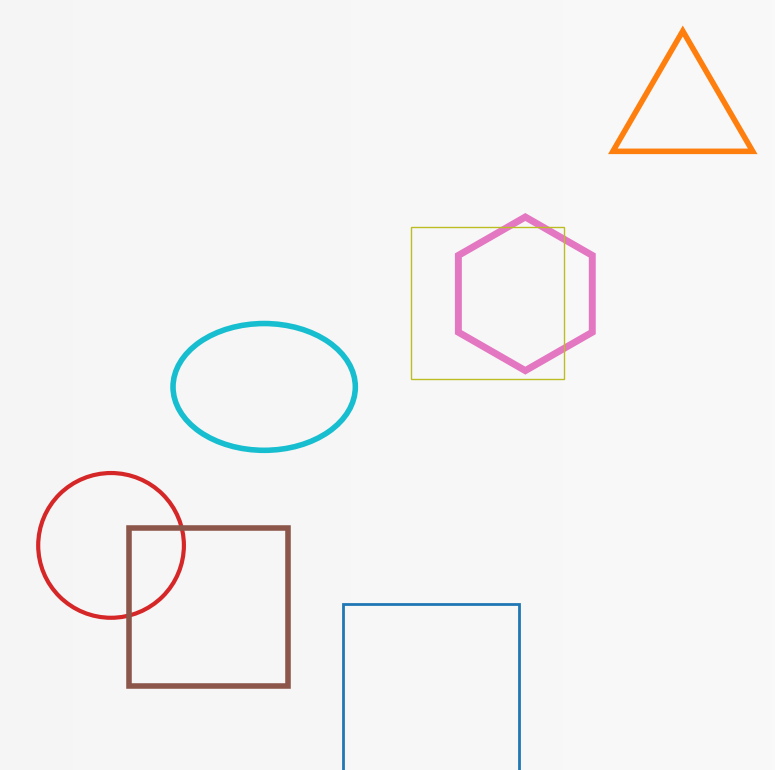[{"shape": "square", "thickness": 1, "radius": 0.57, "center": [0.556, 0.102]}, {"shape": "triangle", "thickness": 2, "radius": 0.52, "center": [0.881, 0.856]}, {"shape": "circle", "thickness": 1.5, "radius": 0.47, "center": [0.143, 0.292]}, {"shape": "square", "thickness": 2, "radius": 0.51, "center": [0.269, 0.212]}, {"shape": "hexagon", "thickness": 2.5, "radius": 0.5, "center": [0.678, 0.618]}, {"shape": "square", "thickness": 0.5, "radius": 0.49, "center": [0.63, 0.606]}, {"shape": "oval", "thickness": 2, "radius": 0.59, "center": [0.341, 0.498]}]